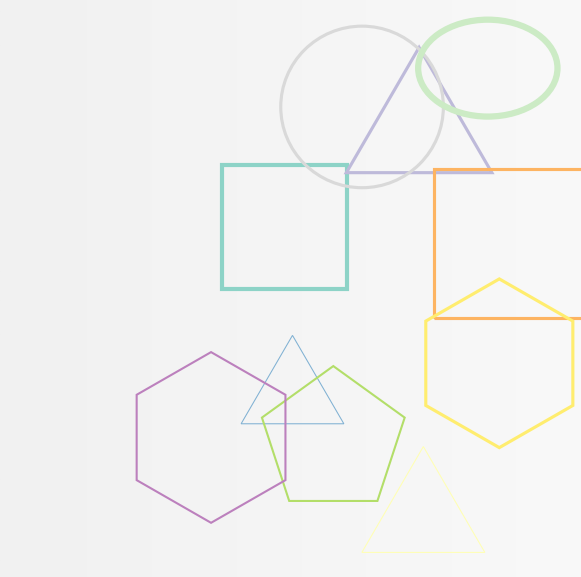[{"shape": "square", "thickness": 2, "radius": 0.54, "center": [0.49, 0.607]}, {"shape": "triangle", "thickness": 0.5, "radius": 0.61, "center": [0.728, 0.104]}, {"shape": "triangle", "thickness": 1.5, "radius": 0.72, "center": [0.721, 0.772]}, {"shape": "triangle", "thickness": 0.5, "radius": 0.51, "center": [0.503, 0.316]}, {"shape": "square", "thickness": 1.5, "radius": 0.65, "center": [0.876, 0.578]}, {"shape": "pentagon", "thickness": 1, "radius": 0.65, "center": [0.573, 0.236]}, {"shape": "circle", "thickness": 1.5, "radius": 0.7, "center": [0.623, 0.814]}, {"shape": "hexagon", "thickness": 1, "radius": 0.74, "center": [0.363, 0.242]}, {"shape": "oval", "thickness": 3, "radius": 0.6, "center": [0.839, 0.881]}, {"shape": "hexagon", "thickness": 1.5, "radius": 0.73, "center": [0.859, 0.37]}]